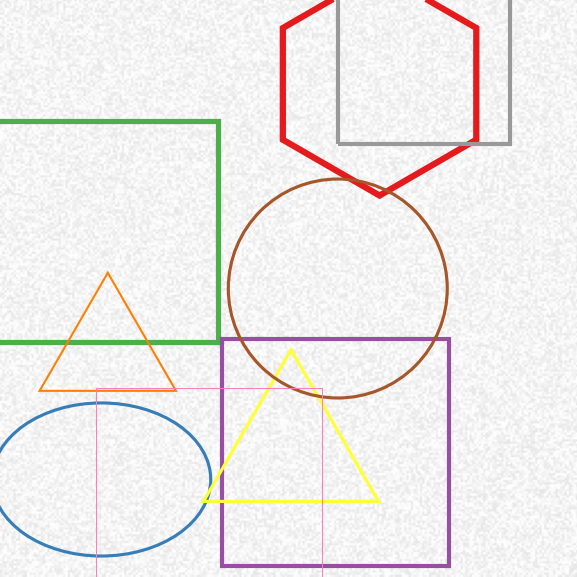[{"shape": "hexagon", "thickness": 3, "radius": 0.97, "center": [0.657, 0.854]}, {"shape": "oval", "thickness": 1.5, "radius": 0.95, "center": [0.176, 0.169]}, {"shape": "square", "thickness": 2.5, "radius": 0.96, "center": [0.185, 0.599]}, {"shape": "square", "thickness": 2, "radius": 0.98, "center": [0.58, 0.216]}, {"shape": "triangle", "thickness": 1, "radius": 0.68, "center": [0.187, 0.391]}, {"shape": "triangle", "thickness": 1.5, "radius": 0.88, "center": [0.504, 0.218]}, {"shape": "circle", "thickness": 1.5, "radius": 0.95, "center": [0.585, 0.5]}, {"shape": "square", "thickness": 0.5, "radius": 0.98, "center": [0.362, 0.131]}, {"shape": "square", "thickness": 2, "radius": 0.74, "center": [0.734, 0.898]}]